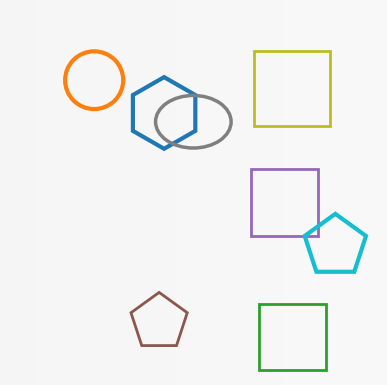[{"shape": "hexagon", "thickness": 3, "radius": 0.47, "center": [0.424, 0.707]}, {"shape": "circle", "thickness": 3, "radius": 0.37, "center": [0.243, 0.792]}, {"shape": "square", "thickness": 2, "radius": 0.43, "center": [0.754, 0.124]}, {"shape": "square", "thickness": 2, "radius": 0.44, "center": [0.734, 0.475]}, {"shape": "pentagon", "thickness": 2, "radius": 0.38, "center": [0.411, 0.164]}, {"shape": "oval", "thickness": 2.5, "radius": 0.49, "center": [0.499, 0.684]}, {"shape": "square", "thickness": 2, "radius": 0.49, "center": [0.753, 0.77]}, {"shape": "pentagon", "thickness": 3, "radius": 0.42, "center": [0.865, 0.361]}]